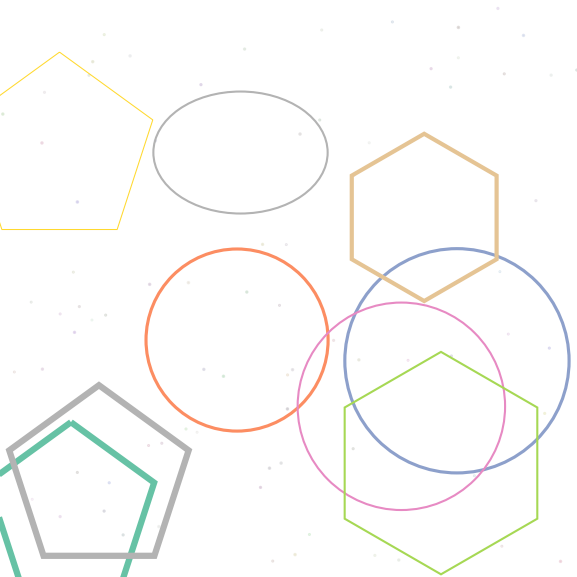[{"shape": "pentagon", "thickness": 3, "radius": 0.76, "center": [0.123, 0.117]}, {"shape": "circle", "thickness": 1.5, "radius": 0.79, "center": [0.41, 0.41]}, {"shape": "circle", "thickness": 1.5, "radius": 0.97, "center": [0.791, 0.374]}, {"shape": "circle", "thickness": 1, "radius": 0.9, "center": [0.695, 0.296]}, {"shape": "hexagon", "thickness": 1, "radius": 0.96, "center": [0.764, 0.197]}, {"shape": "pentagon", "thickness": 0.5, "radius": 0.85, "center": [0.103, 0.739]}, {"shape": "hexagon", "thickness": 2, "radius": 0.72, "center": [0.735, 0.623]}, {"shape": "pentagon", "thickness": 3, "radius": 0.82, "center": [0.171, 0.169]}, {"shape": "oval", "thickness": 1, "radius": 0.75, "center": [0.416, 0.735]}]